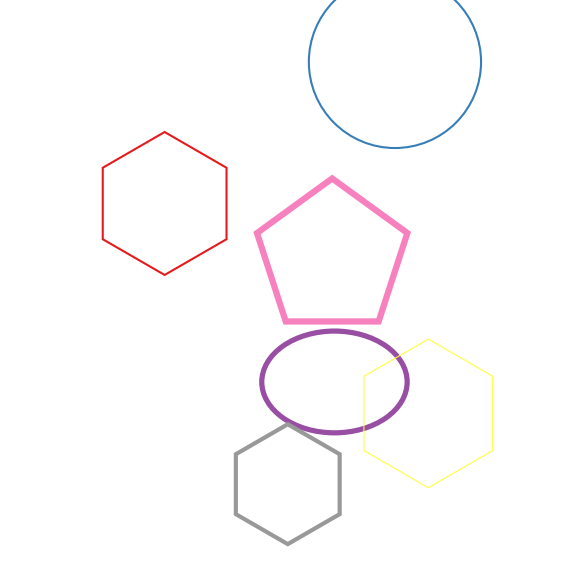[{"shape": "hexagon", "thickness": 1, "radius": 0.62, "center": [0.285, 0.647]}, {"shape": "circle", "thickness": 1, "radius": 0.75, "center": [0.684, 0.892]}, {"shape": "oval", "thickness": 2.5, "radius": 0.63, "center": [0.579, 0.338]}, {"shape": "hexagon", "thickness": 0.5, "radius": 0.64, "center": [0.742, 0.283]}, {"shape": "pentagon", "thickness": 3, "radius": 0.68, "center": [0.575, 0.553]}, {"shape": "hexagon", "thickness": 2, "radius": 0.52, "center": [0.498, 0.161]}]